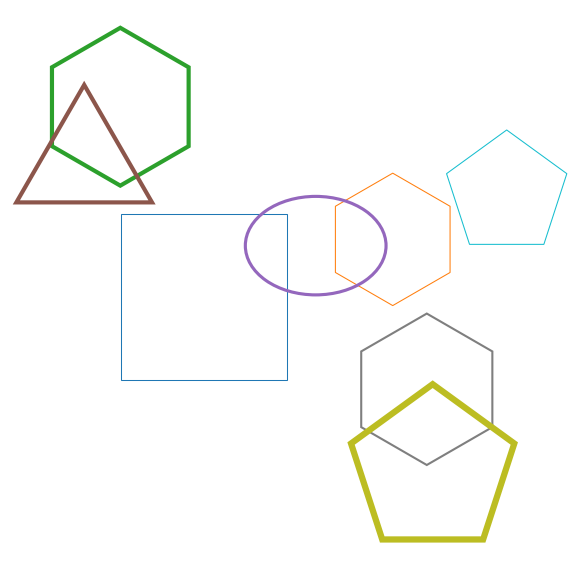[{"shape": "square", "thickness": 0.5, "radius": 0.72, "center": [0.353, 0.485]}, {"shape": "hexagon", "thickness": 0.5, "radius": 0.57, "center": [0.68, 0.585]}, {"shape": "hexagon", "thickness": 2, "radius": 0.68, "center": [0.208, 0.814]}, {"shape": "oval", "thickness": 1.5, "radius": 0.61, "center": [0.547, 0.574]}, {"shape": "triangle", "thickness": 2, "radius": 0.68, "center": [0.146, 0.716]}, {"shape": "hexagon", "thickness": 1, "radius": 0.66, "center": [0.739, 0.325]}, {"shape": "pentagon", "thickness": 3, "radius": 0.74, "center": [0.749, 0.185]}, {"shape": "pentagon", "thickness": 0.5, "radius": 0.55, "center": [0.877, 0.665]}]